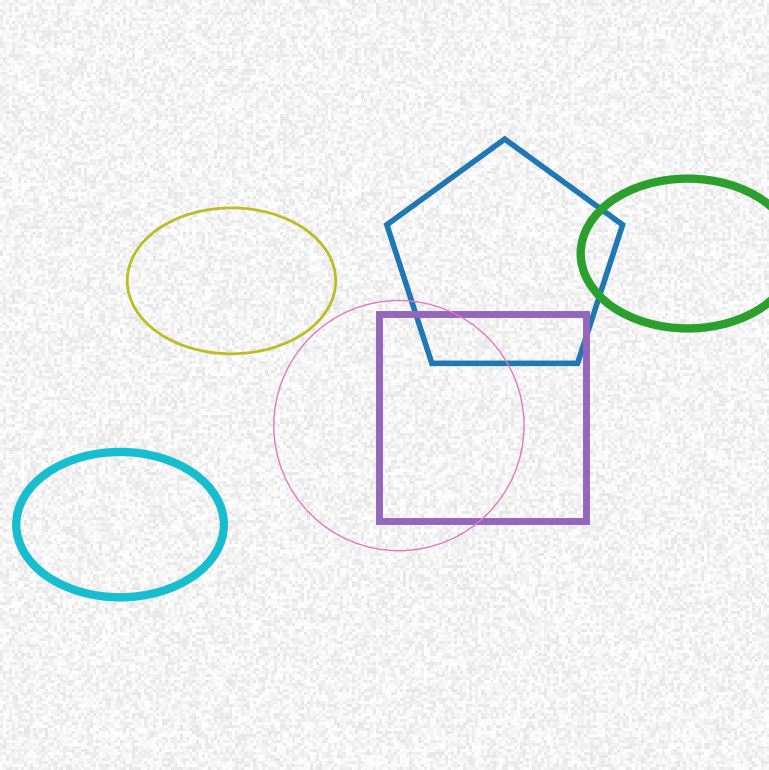[{"shape": "pentagon", "thickness": 2, "radius": 0.8, "center": [0.655, 0.658]}, {"shape": "oval", "thickness": 3, "radius": 0.69, "center": [0.893, 0.671]}, {"shape": "square", "thickness": 2.5, "radius": 0.67, "center": [0.627, 0.458]}, {"shape": "circle", "thickness": 0.5, "radius": 0.81, "center": [0.518, 0.447]}, {"shape": "oval", "thickness": 1, "radius": 0.68, "center": [0.301, 0.635]}, {"shape": "oval", "thickness": 3, "radius": 0.67, "center": [0.156, 0.319]}]